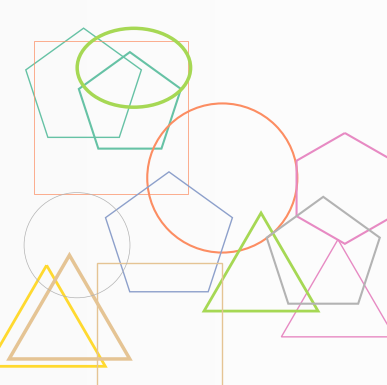[{"shape": "pentagon", "thickness": 1.5, "radius": 0.69, "center": [0.335, 0.726]}, {"shape": "pentagon", "thickness": 1, "radius": 0.78, "center": [0.216, 0.77]}, {"shape": "circle", "thickness": 1.5, "radius": 0.97, "center": [0.574, 0.538]}, {"shape": "square", "thickness": 0.5, "radius": 0.99, "center": [0.286, 0.695]}, {"shape": "pentagon", "thickness": 1, "radius": 0.86, "center": [0.436, 0.381]}, {"shape": "triangle", "thickness": 1, "radius": 0.84, "center": [0.872, 0.209]}, {"shape": "hexagon", "thickness": 1.5, "radius": 0.72, "center": [0.89, 0.511]}, {"shape": "oval", "thickness": 2.5, "radius": 0.73, "center": [0.346, 0.824]}, {"shape": "triangle", "thickness": 2, "radius": 0.85, "center": [0.674, 0.277]}, {"shape": "triangle", "thickness": 2, "radius": 0.87, "center": [0.12, 0.136]}, {"shape": "triangle", "thickness": 2.5, "radius": 0.9, "center": [0.179, 0.157]}, {"shape": "square", "thickness": 1, "radius": 0.81, "center": [0.411, 0.157]}, {"shape": "pentagon", "thickness": 1.5, "radius": 0.77, "center": [0.834, 0.335]}, {"shape": "circle", "thickness": 0.5, "radius": 0.68, "center": [0.199, 0.363]}]